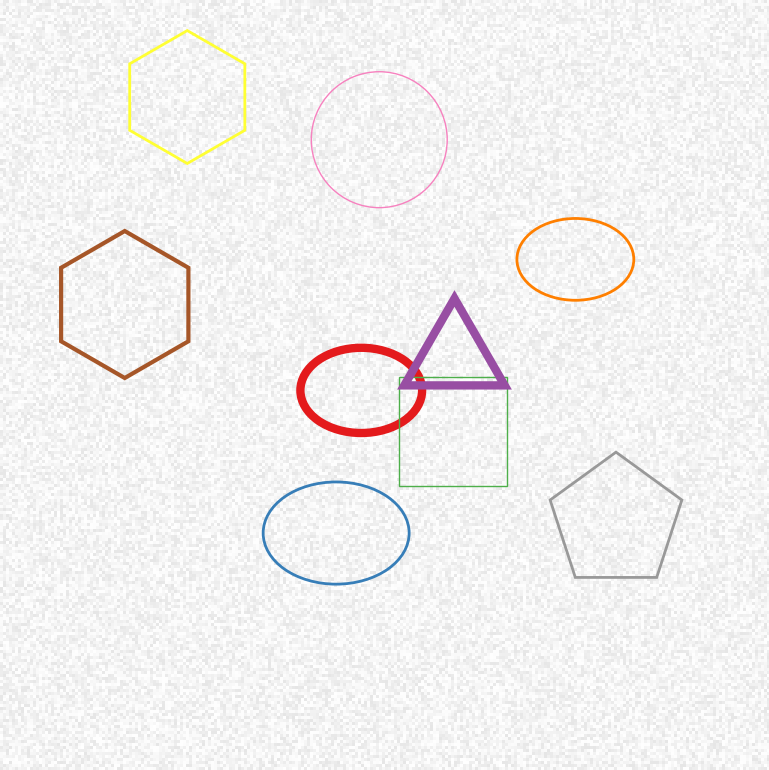[{"shape": "oval", "thickness": 3, "radius": 0.4, "center": [0.469, 0.493]}, {"shape": "oval", "thickness": 1, "radius": 0.47, "center": [0.437, 0.308]}, {"shape": "square", "thickness": 0.5, "radius": 0.35, "center": [0.588, 0.439]}, {"shape": "triangle", "thickness": 3, "radius": 0.38, "center": [0.59, 0.537]}, {"shape": "oval", "thickness": 1, "radius": 0.38, "center": [0.747, 0.663]}, {"shape": "hexagon", "thickness": 1, "radius": 0.43, "center": [0.243, 0.874]}, {"shape": "hexagon", "thickness": 1.5, "radius": 0.48, "center": [0.162, 0.605]}, {"shape": "circle", "thickness": 0.5, "radius": 0.44, "center": [0.493, 0.819]}, {"shape": "pentagon", "thickness": 1, "radius": 0.45, "center": [0.8, 0.323]}]